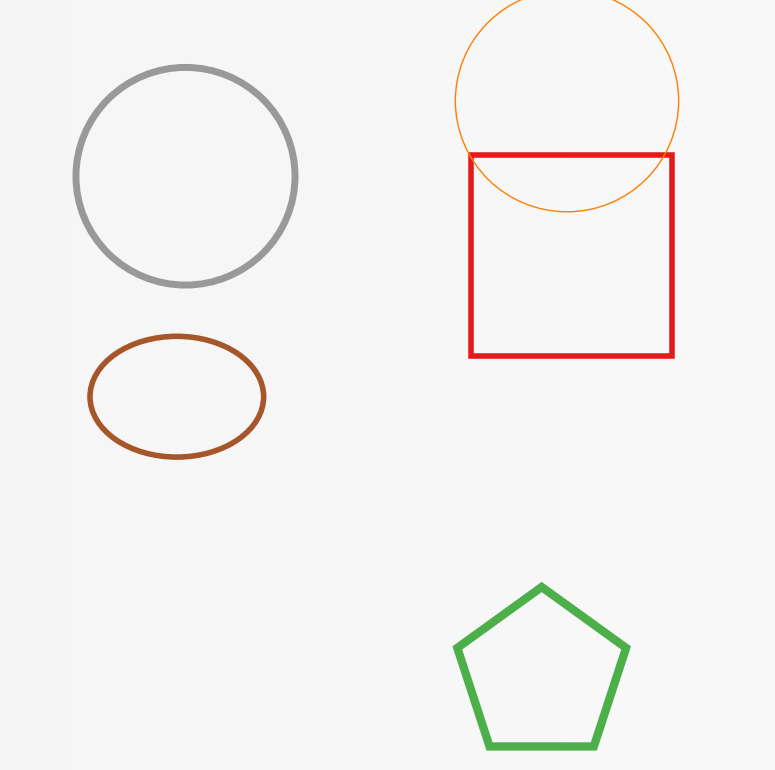[{"shape": "square", "thickness": 2, "radius": 0.65, "center": [0.737, 0.668]}, {"shape": "pentagon", "thickness": 3, "radius": 0.57, "center": [0.699, 0.123]}, {"shape": "circle", "thickness": 0.5, "radius": 0.72, "center": [0.732, 0.869]}, {"shape": "oval", "thickness": 2, "radius": 0.56, "center": [0.228, 0.485]}, {"shape": "circle", "thickness": 2.5, "radius": 0.71, "center": [0.239, 0.771]}]